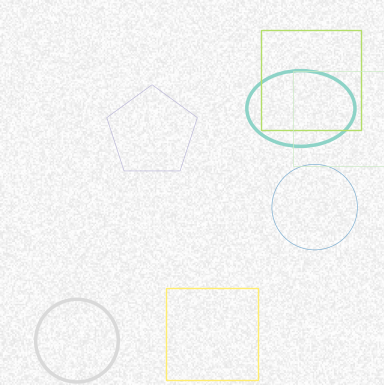[{"shape": "oval", "thickness": 2.5, "radius": 0.7, "center": [0.782, 0.718]}, {"shape": "pentagon", "thickness": 0.5, "radius": 0.62, "center": [0.395, 0.656]}, {"shape": "circle", "thickness": 0.5, "radius": 0.56, "center": [0.817, 0.462]}, {"shape": "square", "thickness": 1, "radius": 0.65, "center": [0.808, 0.792]}, {"shape": "circle", "thickness": 2.5, "radius": 0.54, "center": [0.2, 0.115]}, {"shape": "square", "thickness": 0.5, "radius": 0.62, "center": [0.886, 0.692]}, {"shape": "square", "thickness": 1, "radius": 0.6, "center": [0.551, 0.133]}]